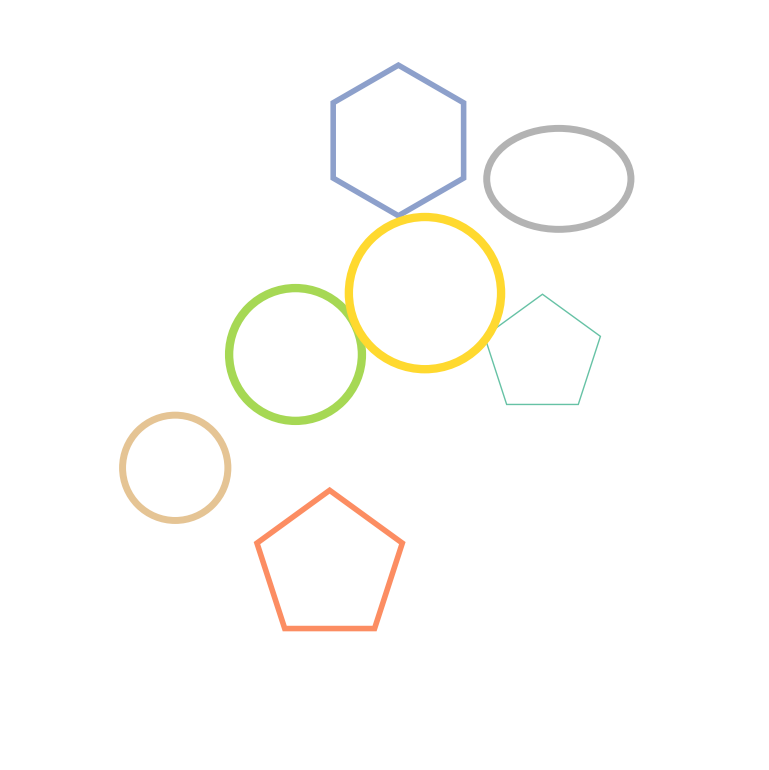[{"shape": "pentagon", "thickness": 0.5, "radius": 0.4, "center": [0.705, 0.539]}, {"shape": "pentagon", "thickness": 2, "radius": 0.5, "center": [0.428, 0.264]}, {"shape": "hexagon", "thickness": 2, "radius": 0.49, "center": [0.517, 0.818]}, {"shape": "circle", "thickness": 3, "radius": 0.43, "center": [0.384, 0.54]}, {"shape": "circle", "thickness": 3, "radius": 0.49, "center": [0.552, 0.619]}, {"shape": "circle", "thickness": 2.5, "radius": 0.34, "center": [0.228, 0.392]}, {"shape": "oval", "thickness": 2.5, "radius": 0.47, "center": [0.726, 0.768]}]